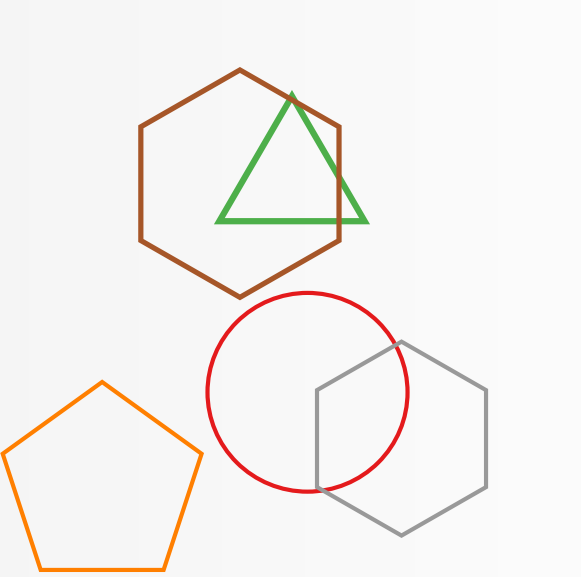[{"shape": "circle", "thickness": 2, "radius": 0.86, "center": [0.529, 0.32]}, {"shape": "triangle", "thickness": 3, "radius": 0.72, "center": [0.502, 0.688]}, {"shape": "pentagon", "thickness": 2, "radius": 0.9, "center": [0.176, 0.158]}, {"shape": "hexagon", "thickness": 2.5, "radius": 0.98, "center": [0.413, 0.681]}, {"shape": "hexagon", "thickness": 2, "radius": 0.84, "center": [0.691, 0.24]}]